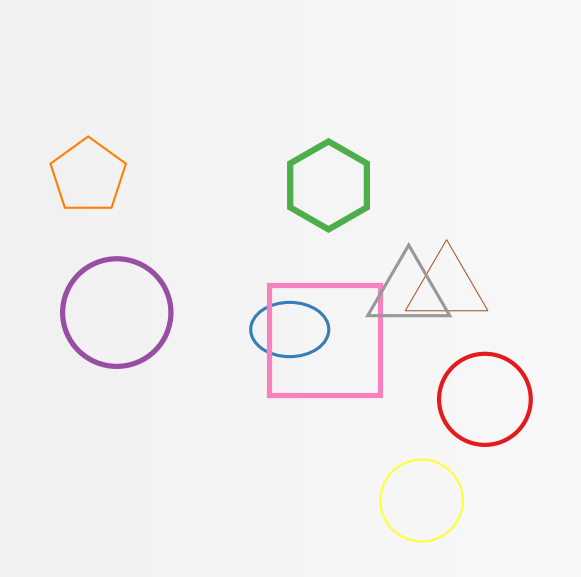[{"shape": "circle", "thickness": 2, "radius": 0.39, "center": [0.834, 0.308]}, {"shape": "oval", "thickness": 1.5, "radius": 0.34, "center": [0.498, 0.429]}, {"shape": "hexagon", "thickness": 3, "radius": 0.38, "center": [0.565, 0.678]}, {"shape": "circle", "thickness": 2.5, "radius": 0.47, "center": [0.201, 0.458]}, {"shape": "pentagon", "thickness": 1, "radius": 0.34, "center": [0.152, 0.695]}, {"shape": "circle", "thickness": 1, "radius": 0.35, "center": [0.725, 0.132]}, {"shape": "triangle", "thickness": 0.5, "radius": 0.41, "center": [0.768, 0.502]}, {"shape": "square", "thickness": 2.5, "radius": 0.48, "center": [0.559, 0.41]}, {"shape": "triangle", "thickness": 1.5, "radius": 0.41, "center": [0.703, 0.493]}]